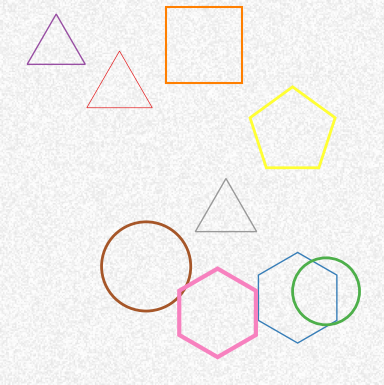[{"shape": "triangle", "thickness": 0.5, "radius": 0.49, "center": [0.31, 0.769]}, {"shape": "hexagon", "thickness": 1, "radius": 0.59, "center": [0.773, 0.227]}, {"shape": "circle", "thickness": 2, "radius": 0.43, "center": [0.847, 0.243]}, {"shape": "triangle", "thickness": 1, "radius": 0.44, "center": [0.146, 0.876]}, {"shape": "square", "thickness": 1.5, "radius": 0.49, "center": [0.53, 0.883]}, {"shape": "pentagon", "thickness": 2, "radius": 0.58, "center": [0.76, 0.658]}, {"shape": "circle", "thickness": 2, "radius": 0.58, "center": [0.38, 0.308]}, {"shape": "hexagon", "thickness": 3, "radius": 0.57, "center": [0.565, 0.187]}, {"shape": "triangle", "thickness": 1, "radius": 0.46, "center": [0.587, 0.444]}]